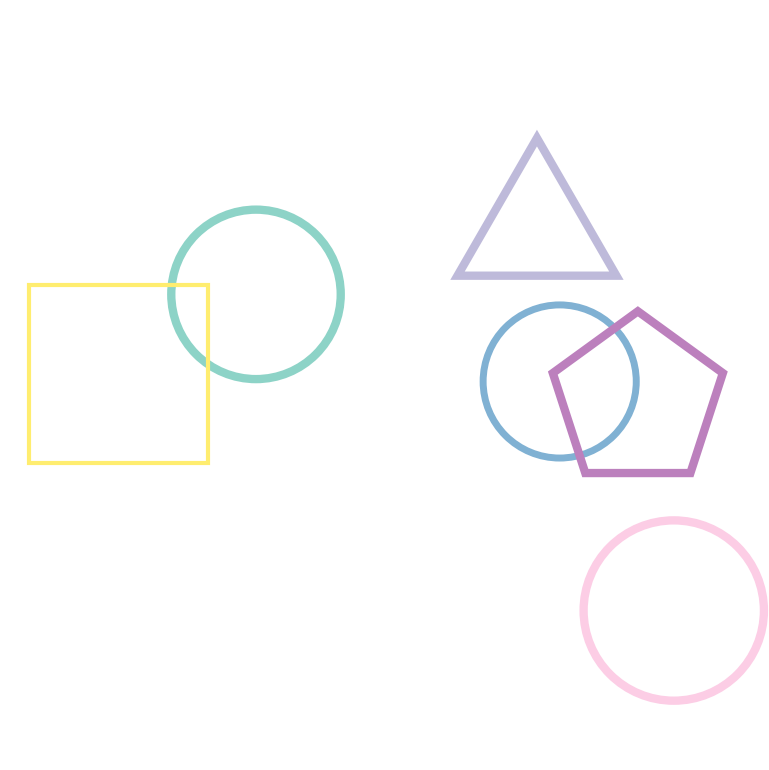[{"shape": "circle", "thickness": 3, "radius": 0.55, "center": [0.332, 0.618]}, {"shape": "triangle", "thickness": 3, "radius": 0.6, "center": [0.697, 0.702]}, {"shape": "circle", "thickness": 2.5, "radius": 0.5, "center": [0.727, 0.505]}, {"shape": "circle", "thickness": 3, "radius": 0.59, "center": [0.875, 0.207]}, {"shape": "pentagon", "thickness": 3, "radius": 0.58, "center": [0.828, 0.48]}, {"shape": "square", "thickness": 1.5, "radius": 0.58, "center": [0.154, 0.514]}]